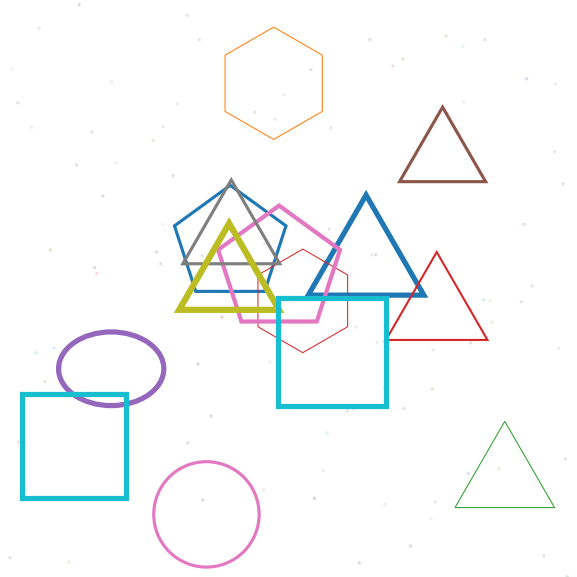[{"shape": "triangle", "thickness": 2.5, "radius": 0.58, "center": [0.634, 0.546]}, {"shape": "pentagon", "thickness": 1.5, "radius": 0.51, "center": [0.399, 0.577]}, {"shape": "hexagon", "thickness": 0.5, "radius": 0.49, "center": [0.474, 0.855]}, {"shape": "triangle", "thickness": 0.5, "radius": 0.5, "center": [0.874, 0.17]}, {"shape": "hexagon", "thickness": 0.5, "radius": 0.45, "center": [0.524, 0.478]}, {"shape": "triangle", "thickness": 1, "radius": 0.51, "center": [0.756, 0.461]}, {"shape": "oval", "thickness": 2.5, "radius": 0.46, "center": [0.193, 0.361]}, {"shape": "triangle", "thickness": 1.5, "radius": 0.43, "center": [0.766, 0.728]}, {"shape": "circle", "thickness": 1.5, "radius": 0.46, "center": [0.357, 0.108]}, {"shape": "pentagon", "thickness": 2, "radius": 0.55, "center": [0.483, 0.532]}, {"shape": "triangle", "thickness": 1.5, "radius": 0.48, "center": [0.4, 0.591]}, {"shape": "triangle", "thickness": 3, "radius": 0.5, "center": [0.397, 0.513]}, {"shape": "square", "thickness": 2.5, "radius": 0.47, "center": [0.574, 0.389]}, {"shape": "square", "thickness": 2.5, "radius": 0.45, "center": [0.128, 0.226]}]